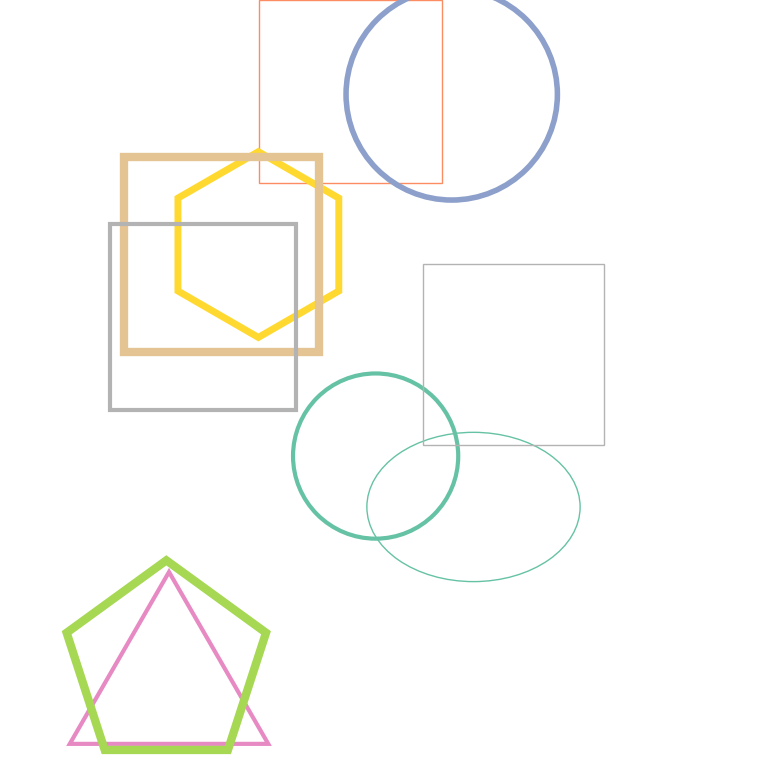[{"shape": "circle", "thickness": 1.5, "radius": 0.54, "center": [0.488, 0.408]}, {"shape": "oval", "thickness": 0.5, "radius": 0.69, "center": [0.615, 0.342]}, {"shape": "square", "thickness": 0.5, "radius": 0.59, "center": [0.456, 0.882]}, {"shape": "circle", "thickness": 2, "radius": 0.69, "center": [0.587, 0.877]}, {"shape": "triangle", "thickness": 1.5, "radius": 0.74, "center": [0.22, 0.108]}, {"shape": "pentagon", "thickness": 3, "radius": 0.68, "center": [0.216, 0.136]}, {"shape": "hexagon", "thickness": 2.5, "radius": 0.6, "center": [0.336, 0.682]}, {"shape": "square", "thickness": 3, "radius": 0.63, "center": [0.288, 0.669]}, {"shape": "square", "thickness": 1.5, "radius": 0.6, "center": [0.264, 0.589]}, {"shape": "square", "thickness": 0.5, "radius": 0.59, "center": [0.667, 0.539]}]